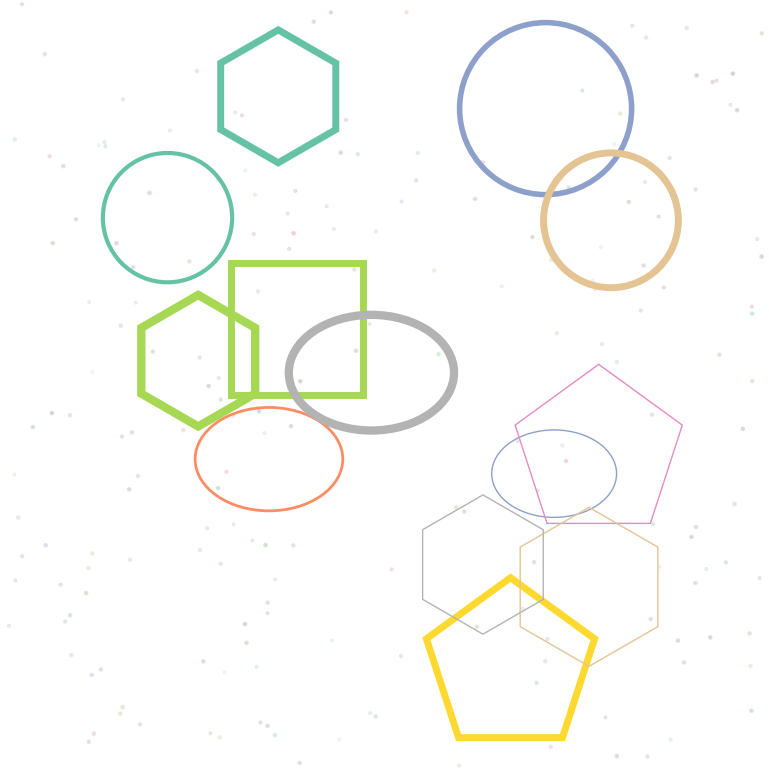[{"shape": "hexagon", "thickness": 2.5, "radius": 0.43, "center": [0.361, 0.875]}, {"shape": "circle", "thickness": 1.5, "radius": 0.42, "center": [0.218, 0.717]}, {"shape": "oval", "thickness": 1, "radius": 0.48, "center": [0.349, 0.404]}, {"shape": "circle", "thickness": 2, "radius": 0.56, "center": [0.709, 0.859]}, {"shape": "oval", "thickness": 0.5, "radius": 0.41, "center": [0.72, 0.385]}, {"shape": "pentagon", "thickness": 0.5, "radius": 0.57, "center": [0.778, 0.413]}, {"shape": "square", "thickness": 2.5, "radius": 0.43, "center": [0.386, 0.572]}, {"shape": "hexagon", "thickness": 3, "radius": 0.43, "center": [0.257, 0.532]}, {"shape": "pentagon", "thickness": 2.5, "radius": 0.57, "center": [0.663, 0.135]}, {"shape": "hexagon", "thickness": 0.5, "radius": 0.52, "center": [0.765, 0.238]}, {"shape": "circle", "thickness": 2.5, "radius": 0.44, "center": [0.793, 0.714]}, {"shape": "oval", "thickness": 3, "radius": 0.54, "center": [0.482, 0.516]}, {"shape": "hexagon", "thickness": 0.5, "radius": 0.45, "center": [0.627, 0.267]}]